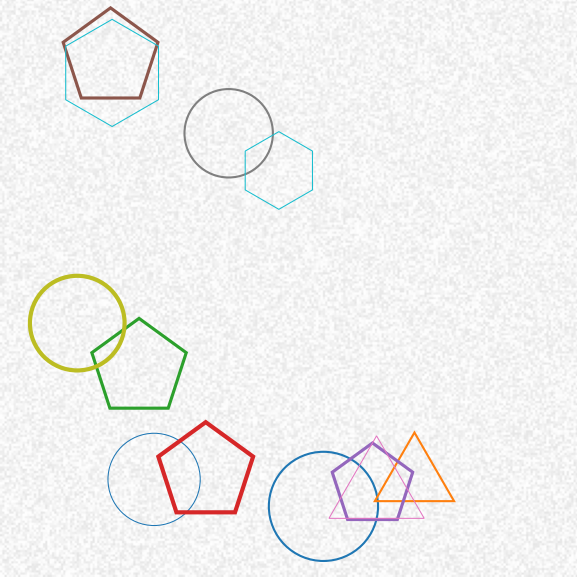[{"shape": "circle", "thickness": 0.5, "radius": 0.4, "center": [0.267, 0.169]}, {"shape": "circle", "thickness": 1, "radius": 0.47, "center": [0.56, 0.122]}, {"shape": "triangle", "thickness": 1, "radius": 0.4, "center": [0.718, 0.171]}, {"shape": "pentagon", "thickness": 1.5, "radius": 0.43, "center": [0.241, 0.362]}, {"shape": "pentagon", "thickness": 2, "radius": 0.43, "center": [0.356, 0.182]}, {"shape": "pentagon", "thickness": 1.5, "radius": 0.37, "center": [0.645, 0.159]}, {"shape": "pentagon", "thickness": 1.5, "radius": 0.43, "center": [0.191, 0.899]}, {"shape": "triangle", "thickness": 0.5, "radius": 0.48, "center": [0.652, 0.149]}, {"shape": "circle", "thickness": 1, "radius": 0.38, "center": [0.396, 0.768]}, {"shape": "circle", "thickness": 2, "radius": 0.41, "center": [0.134, 0.44]}, {"shape": "hexagon", "thickness": 0.5, "radius": 0.46, "center": [0.194, 0.873]}, {"shape": "hexagon", "thickness": 0.5, "radius": 0.34, "center": [0.483, 0.704]}]